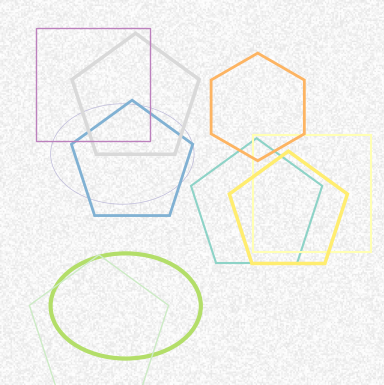[{"shape": "pentagon", "thickness": 1.5, "radius": 0.9, "center": [0.667, 0.462]}, {"shape": "square", "thickness": 1.5, "radius": 0.76, "center": [0.811, 0.497]}, {"shape": "oval", "thickness": 0.5, "radius": 0.93, "center": [0.318, 0.6]}, {"shape": "pentagon", "thickness": 2, "radius": 0.83, "center": [0.343, 0.574]}, {"shape": "hexagon", "thickness": 2, "radius": 0.7, "center": [0.669, 0.722]}, {"shape": "oval", "thickness": 3, "radius": 0.98, "center": [0.327, 0.205]}, {"shape": "pentagon", "thickness": 2.5, "radius": 0.87, "center": [0.352, 0.74]}, {"shape": "square", "thickness": 1, "radius": 0.74, "center": [0.241, 0.781]}, {"shape": "pentagon", "thickness": 1, "radius": 0.95, "center": [0.257, 0.148]}, {"shape": "pentagon", "thickness": 2.5, "radius": 0.81, "center": [0.749, 0.446]}]